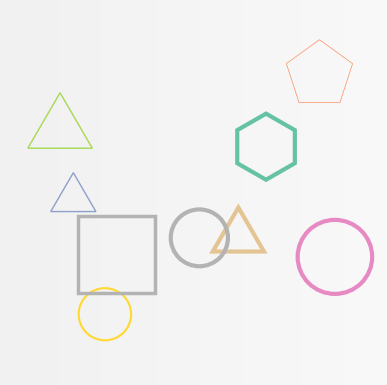[{"shape": "hexagon", "thickness": 3, "radius": 0.43, "center": [0.687, 0.619]}, {"shape": "pentagon", "thickness": 0.5, "radius": 0.45, "center": [0.824, 0.807]}, {"shape": "triangle", "thickness": 1, "radius": 0.34, "center": [0.189, 0.484]}, {"shape": "circle", "thickness": 3, "radius": 0.48, "center": [0.864, 0.333]}, {"shape": "triangle", "thickness": 1, "radius": 0.48, "center": [0.155, 0.663]}, {"shape": "circle", "thickness": 1.5, "radius": 0.34, "center": [0.271, 0.184]}, {"shape": "triangle", "thickness": 3, "radius": 0.38, "center": [0.615, 0.385]}, {"shape": "circle", "thickness": 3, "radius": 0.37, "center": [0.514, 0.382]}, {"shape": "square", "thickness": 2.5, "radius": 0.5, "center": [0.3, 0.339]}]